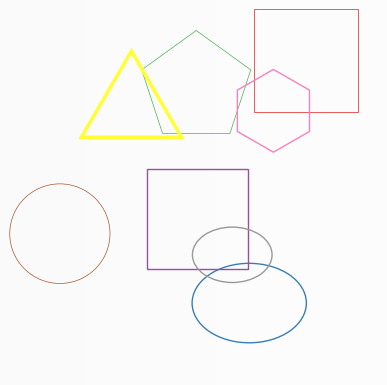[{"shape": "square", "thickness": 0.5, "radius": 0.67, "center": [0.789, 0.843]}, {"shape": "oval", "thickness": 1, "radius": 0.74, "center": [0.643, 0.213]}, {"shape": "pentagon", "thickness": 0.5, "radius": 0.74, "center": [0.506, 0.773]}, {"shape": "square", "thickness": 1, "radius": 0.65, "center": [0.51, 0.432]}, {"shape": "triangle", "thickness": 2.5, "radius": 0.75, "center": [0.339, 0.718]}, {"shape": "circle", "thickness": 0.5, "radius": 0.65, "center": [0.154, 0.393]}, {"shape": "hexagon", "thickness": 1, "radius": 0.54, "center": [0.706, 0.712]}, {"shape": "oval", "thickness": 1, "radius": 0.51, "center": [0.599, 0.338]}]